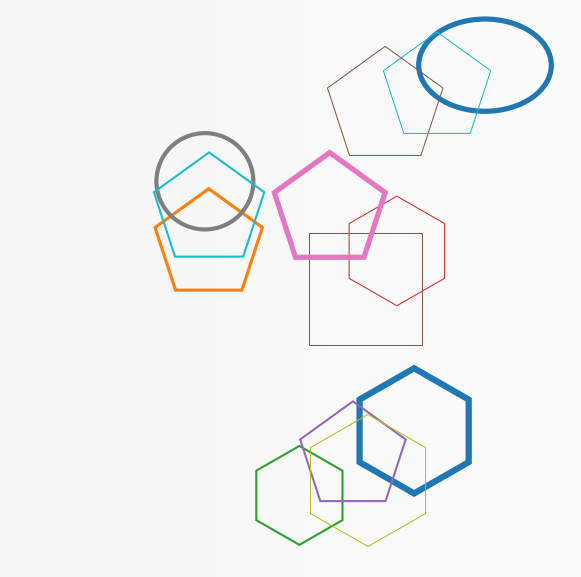[{"shape": "hexagon", "thickness": 3, "radius": 0.54, "center": [0.712, 0.253]}, {"shape": "oval", "thickness": 2.5, "radius": 0.57, "center": [0.834, 0.886]}, {"shape": "pentagon", "thickness": 1.5, "radius": 0.49, "center": [0.359, 0.575]}, {"shape": "hexagon", "thickness": 1, "radius": 0.43, "center": [0.515, 0.141]}, {"shape": "hexagon", "thickness": 0.5, "radius": 0.47, "center": [0.683, 0.565]}, {"shape": "pentagon", "thickness": 1, "radius": 0.48, "center": [0.607, 0.209]}, {"shape": "square", "thickness": 0.5, "radius": 0.48, "center": [0.629, 0.498]}, {"shape": "pentagon", "thickness": 0.5, "radius": 0.52, "center": [0.663, 0.814]}, {"shape": "pentagon", "thickness": 2.5, "radius": 0.5, "center": [0.567, 0.635]}, {"shape": "circle", "thickness": 2, "radius": 0.42, "center": [0.353, 0.685]}, {"shape": "hexagon", "thickness": 0.5, "radius": 0.57, "center": [0.633, 0.167]}, {"shape": "pentagon", "thickness": 1, "radius": 0.5, "center": [0.36, 0.635]}, {"shape": "pentagon", "thickness": 0.5, "radius": 0.49, "center": [0.752, 0.847]}]